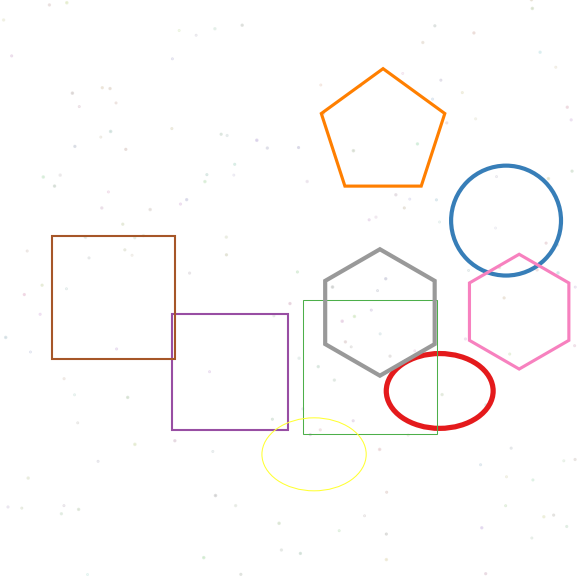[{"shape": "oval", "thickness": 2.5, "radius": 0.46, "center": [0.761, 0.322]}, {"shape": "circle", "thickness": 2, "radius": 0.48, "center": [0.876, 0.617]}, {"shape": "square", "thickness": 0.5, "radius": 0.58, "center": [0.641, 0.363]}, {"shape": "square", "thickness": 1, "radius": 0.5, "center": [0.398, 0.355]}, {"shape": "pentagon", "thickness": 1.5, "radius": 0.56, "center": [0.663, 0.768]}, {"shape": "oval", "thickness": 0.5, "radius": 0.45, "center": [0.544, 0.212]}, {"shape": "square", "thickness": 1, "radius": 0.53, "center": [0.196, 0.485]}, {"shape": "hexagon", "thickness": 1.5, "radius": 0.5, "center": [0.899, 0.459]}, {"shape": "hexagon", "thickness": 2, "radius": 0.55, "center": [0.658, 0.458]}]